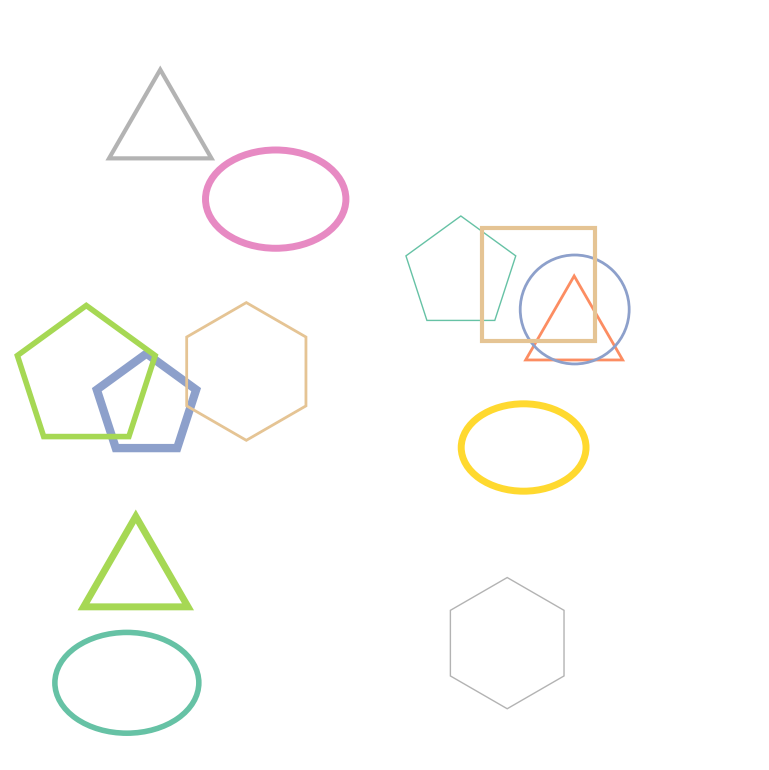[{"shape": "pentagon", "thickness": 0.5, "radius": 0.37, "center": [0.599, 0.645]}, {"shape": "oval", "thickness": 2, "radius": 0.47, "center": [0.165, 0.113]}, {"shape": "triangle", "thickness": 1, "radius": 0.36, "center": [0.746, 0.569]}, {"shape": "pentagon", "thickness": 3, "radius": 0.34, "center": [0.19, 0.473]}, {"shape": "circle", "thickness": 1, "radius": 0.35, "center": [0.746, 0.598]}, {"shape": "oval", "thickness": 2.5, "radius": 0.46, "center": [0.358, 0.741]}, {"shape": "triangle", "thickness": 2.5, "radius": 0.39, "center": [0.176, 0.251]}, {"shape": "pentagon", "thickness": 2, "radius": 0.47, "center": [0.112, 0.509]}, {"shape": "oval", "thickness": 2.5, "radius": 0.41, "center": [0.68, 0.419]}, {"shape": "hexagon", "thickness": 1, "radius": 0.45, "center": [0.32, 0.518]}, {"shape": "square", "thickness": 1.5, "radius": 0.37, "center": [0.7, 0.631]}, {"shape": "hexagon", "thickness": 0.5, "radius": 0.43, "center": [0.659, 0.165]}, {"shape": "triangle", "thickness": 1.5, "radius": 0.38, "center": [0.208, 0.833]}]